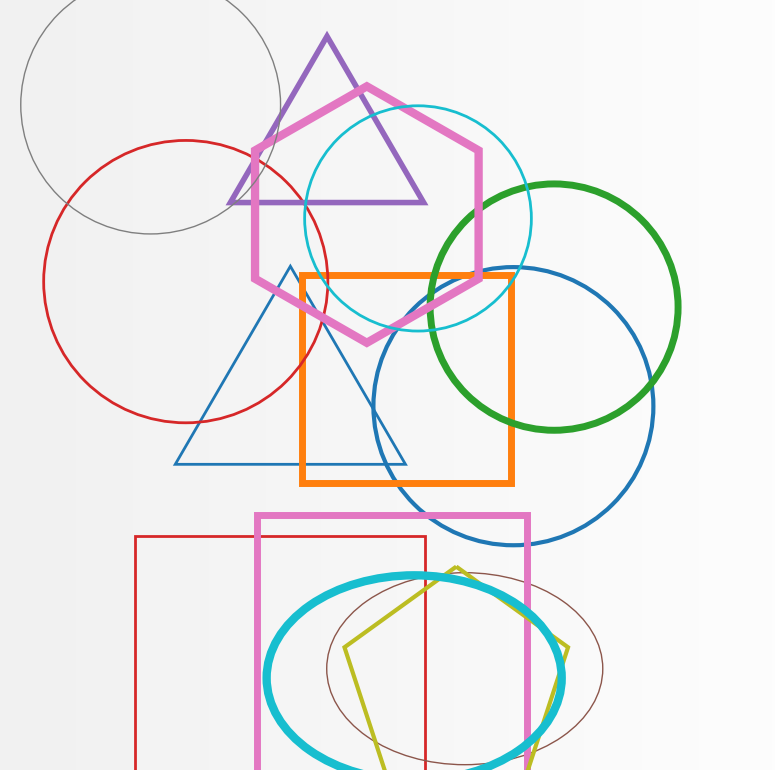[{"shape": "circle", "thickness": 1.5, "radius": 0.9, "center": [0.662, 0.472]}, {"shape": "triangle", "thickness": 1, "radius": 0.86, "center": [0.375, 0.483]}, {"shape": "square", "thickness": 2.5, "radius": 0.67, "center": [0.524, 0.508]}, {"shape": "circle", "thickness": 2.5, "radius": 0.8, "center": [0.715, 0.601]}, {"shape": "square", "thickness": 1, "radius": 0.94, "center": [0.361, 0.117]}, {"shape": "circle", "thickness": 1, "radius": 0.92, "center": [0.24, 0.634]}, {"shape": "triangle", "thickness": 2, "radius": 0.72, "center": [0.422, 0.809]}, {"shape": "oval", "thickness": 0.5, "radius": 0.89, "center": [0.6, 0.132]}, {"shape": "hexagon", "thickness": 3, "radius": 0.83, "center": [0.473, 0.721]}, {"shape": "square", "thickness": 2.5, "radius": 0.87, "center": [0.506, 0.157]}, {"shape": "circle", "thickness": 0.5, "radius": 0.84, "center": [0.194, 0.864]}, {"shape": "pentagon", "thickness": 1.5, "radius": 0.76, "center": [0.589, 0.112]}, {"shape": "circle", "thickness": 1, "radius": 0.73, "center": [0.539, 0.716]}, {"shape": "oval", "thickness": 3, "radius": 0.95, "center": [0.534, 0.12]}]